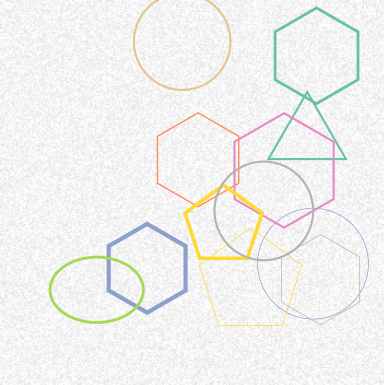[{"shape": "triangle", "thickness": 1.5, "radius": 0.58, "center": [0.798, 0.645]}, {"shape": "hexagon", "thickness": 2, "radius": 0.62, "center": [0.822, 0.855]}, {"shape": "hexagon", "thickness": 1, "radius": 0.61, "center": [0.515, 0.585]}, {"shape": "hexagon", "thickness": 3, "radius": 0.58, "center": [0.382, 0.303]}, {"shape": "circle", "thickness": 0.5, "radius": 0.72, "center": [0.813, 0.315]}, {"shape": "hexagon", "thickness": 1.5, "radius": 0.74, "center": [0.738, 0.557]}, {"shape": "oval", "thickness": 2, "radius": 0.61, "center": [0.251, 0.247]}, {"shape": "pentagon", "thickness": 0.5, "radius": 0.7, "center": [0.651, 0.268]}, {"shape": "pentagon", "thickness": 2.5, "radius": 0.53, "center": [0.581, 0.414]}, {"shape": "circle", "thickness": 1.5, "radius": 0.63, "center": [0.473, 0.892]}, {"shape": "hexagon", "thickness": 0.5, "radius": 0.59, "center": [0.833, 0.274]}, {"shape": "circle", "thickness": 1.5, "radius": 0.64, "center": [0.685, 0.452]}]